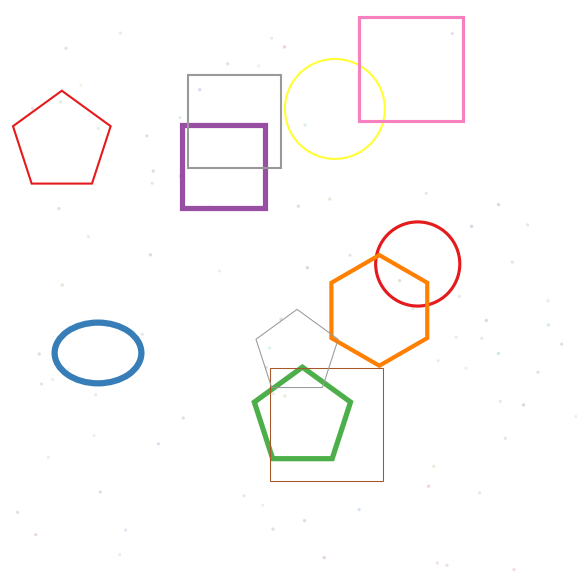[{"shape": "pentagon", "thickness": 1, "radius": 0.44, "center": [0.107, 0.753]}, {"shape": "circle", "thickness": 1.5, "radius": 0.36, "center": [0.723, 0.542]}, {"shape": "oval", "thickness": 3, "radius": 0.38, "center": [0.17, 0.388]}, {"shape": "pentagon", "thickness": 2.5, "radius": 0.44, "center": [0.524, 0.276]}, {"shape": "square", "thickness": 2.5, "radius": 0.36, "center": [0.387, 0.711]}, {"shape": "hexagon", "thickness": 2, "radius": 0.48, "center": [0.657, 0.462]}, {"shape": "circle", "thickness": 1, "radius": 0.43, "center": [0.58, 0.811]}, {"shape": "square", "thickness": 0.5, "radius": 0.49, "center": [0.566, 0.265]}, {"shape": "square", "thickness": 1.5, "radius": 0.45, "center": [0.712, 0.88]}, {"shape": "square", "thickness": 1, "radius": 0.4, "center": [0.405, 0.789]}, {"shape": "pentagon", "thickness": 0.5, "radius": 0.37, "center": [0.514, 0.389]}]